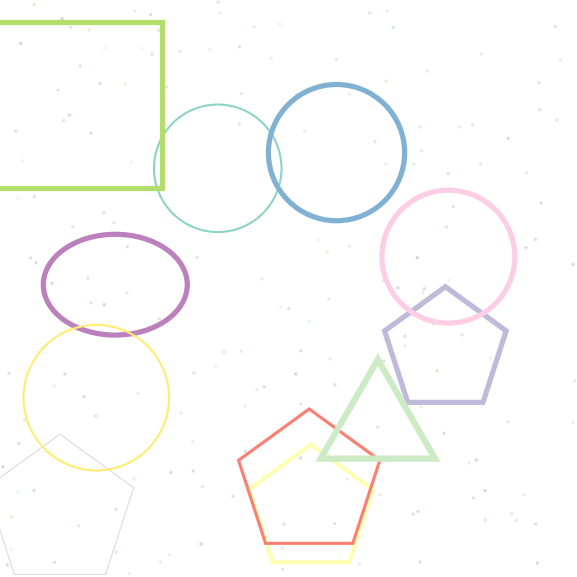[{"shape": "circle", "thickness": 1, "radius": 0.55, "center": [0.377, 0.708]}, {"shape": "pentagon", "thickness": 2, "radius": 0.56, "center": [0.538, 0.117]}, {"shape": "pentagon", "thickness": 2.5, "radius": 0.55, "center": [0.771, 0.392]}, {"shape": "pentagon", "thickness": 1.5, "radius": 0.64, "center": [0.535, 0.162]}, {"shape": "circle", "thickness": 2.5, "radius": 0.59, "center": [0.583, 0.735]}, {"shape": "square", "thickness": 2.5, "radius": 0.72, "center": [0.137, 0.817]}, {"shape": "circle", "thickness": 2.5, "radius": 0.58, "center": [0.776, 0.555]}, {"shape": "pentagon", "thickness": 0.5, "radius": 0.67, "center": [0.104, 0.113]}, {"shape": "oval", "thickness": 2.5, "radius": 0.62, "center": [0.2, 0.506]}, {"shape": "triangle", "thickness": 3, "radius": 0.57, "center": [0.654, 0.262]}, {"shape": "circle", "thickness": 1, "radius": 0.63, "center": [0.167, 0.311]}]